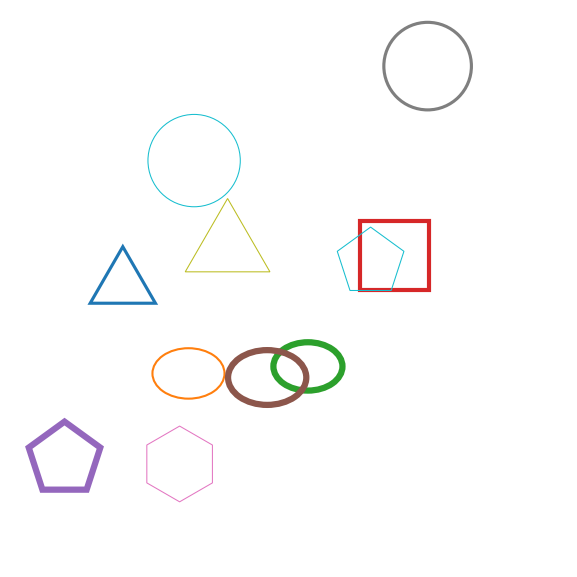[{"shape": "triangle", "thickness": 1.5, "radius": 0.33, "center": [0.213, 0.507]}, {"shape": "oval", "thickness": 1, "radius": 0.31, "center": [0.326, 0.352]}, {"shape": "oval", "thickness": 3, "radius": 0.3, "center": [0.533, 0.365]}, {"shape": "square", "thickness": 2, "radius": 0.3, "center": [0.684, 0.557]}, {"shape": "pentagon", "thickness": 3, "radius": 0.33, "center": [0.112, 0.204]}, {"shape": "oval", "thickness": 3, "radius": 0.34, "center": [0.463, 0.345]}, {"shape": "hexagon", "thickness": 0.5, "radius": 0.33, "center": [0.311, 0.196]}, {"shape": "circle", "thickness": 1.5, "radius": 0.38, "center": [0.74, 0.885]}, {"shape": "triangle", "thickness": 0.5, "radius": 0.42, "center": [0.394, 0.571]}, {"shape": "circle", "thickness": 0.5, "radius": 0.4, "center": [0.336, 0.721]}, {"shape": "pentagon", "thickness": 0.5, "radius": 0.3, "center": [0.642, 0.545]}]